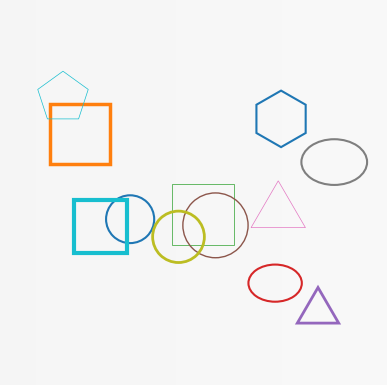[{"shape": "circle", "thickness": 1.5, "radius": 0.31, "center": [0.336, 0.431]}, {"shape": "hexagon", "thickness": 1.5, "radius": 0.37, "center": [0.725, 0.691]}, {"shape": "square", "thickness": 2.5, "radius": 0.39, "center": [0.207, 0.653]}, {"shape": "square", "thickness": 0.5, "radius": 0.4, "center": [0.523, 0.443]}, {"shape": "oval", "thickness": 1.5, "radius": 0.34, "center": [0.71, 0.265]}, {"shape": "triangle", "thickness": 2, "radius": 0.31, "center": [0.821, 0.192]}, {"shape": "circle", "thickness": 1, "radius": 0.42, "center": [0.556, 0.415]}, {"shape": "triangle", "thickness": 0.5, "radius": 0.41, "center": [0.718, 0.449]}, {"shape": "oval", "thickness": 1.5, "radius": 0.42, "center": [0.863, 0.579]}, {"shape": "circle", "thickness": 2, "radius": 0.33, "center": [0.461, 0.385]}, {"shape": "square", "thickness": 3, "radius": 0.34, "center": [0.259, 0.411]}, {"shape": "pentagon", "thickness": 0.5, "radius": 0.34, "center": [0.163, 0.747]}]